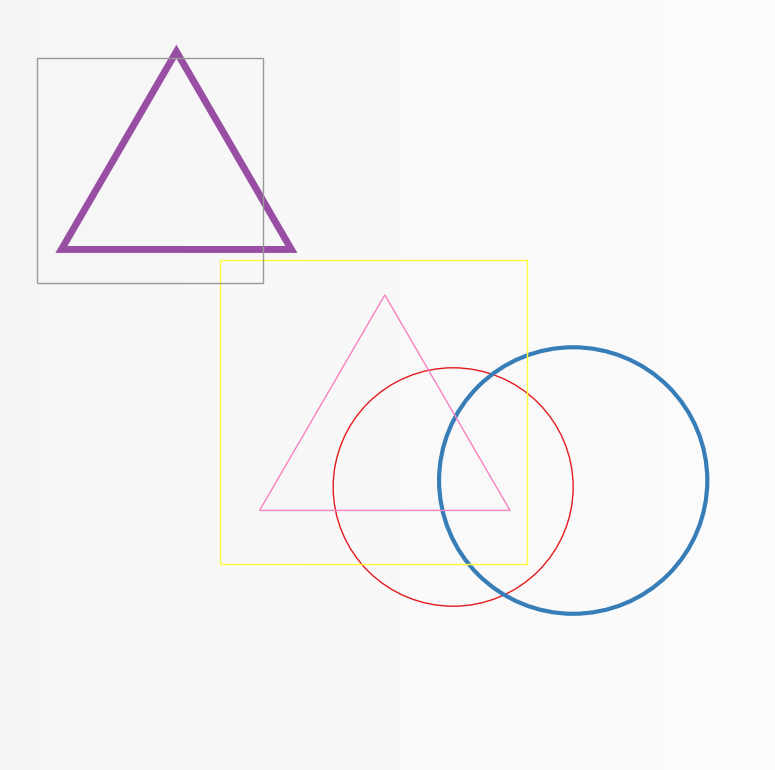[{"shape": "circle", "thickness": 0.5, "radius": 0.77, "center": [0.585, 0.368]}, {"shape": "circle", "thickness": 1.5, "radius": 0.87, "center": [0.74, 0.376]}, {"shape": "triangle", "thickness": 2.5, "radius": 0.86, "center": [0.228, 0.762]}, {"shape": "square", "thickness": 0.5, "radius": 0.99, "center": [0.482, 0.465]}, {"shape": "triangle", "thickness": 0.5, "radius": 0.93, "center": [0.497, 0.43]}, {"shape": "square", "thickness": 0.5, "radius": 0.73, "center": [0.194, 0.778]}]